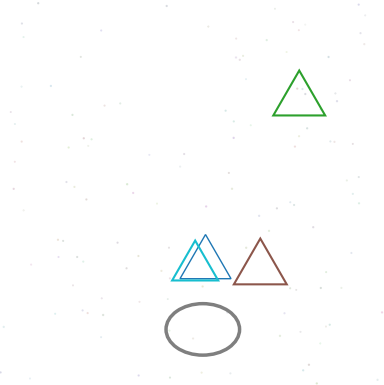[{"shape": "triangle", "thickness": 1, "radius": 0.38, "center": [0.534, 0.314]}, {"shape": "triangle", "thickness": 1.5, "radius": 0.39, "center": [0.777, 0.739]}, {"shape": "triangle", "thickness": 1.5, "radius": 0.4, "center": [0.676, 0.301]}, {"shape": "oval", "thickness": 2.5, "radius": 0.48, "center": [0.527, 0.144]}, {"shape": "triangle", "thickness": 1.5, "radius": 0.35, "center": [0.507, 0.306]}]